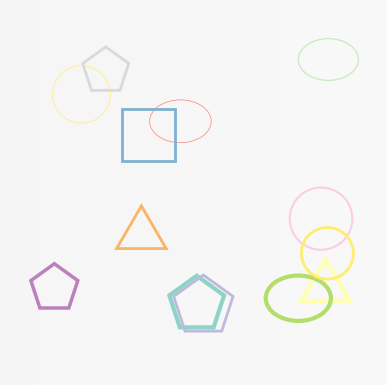[{"shape": "pentagon", "thickness": 3, "radius": 0.37, "center": [0.508, 0.21]}, {"shape": "triangle", "thickness": 3, "radius": 0.36, "center": [0.84, 0.255]}, {"shape": "pentagon", "thickness": 2, "radius": 0.4, "center": [0.525, 0.205]}, {"shape": "oval", "thickness": 0.5, "radius": 0.4, "center": [0.466, 0.685]}, {"shape": "square", "thickness": 2, "radius": 0.34, "center": [0.382, 0.649]}, {"shape": "triangle", "thickness": 2, "radius": 0.37, "center": [0.365, 0.391]}, {"shape": "oval", "thickness": 3, "radius": 0.42, "center": [0.77, 0.225]}, {"shape": "circle", "thickness": 1.5, "radius": 0.4, "center": [0.829, 0.432]}, {"shape": "pentagon", "thickness": 2, "radius": 0.31, "center": [0.273, 0.816]}, {"shape": "pentagon", "thickness": 2.5, "radius": 0.32, "center": [0.14, 0.251]}, {"shape": "oval", "thickness": 1, "radius": 0.39, "center": [0.847, 0.845]}, {"shape": "circle", "thickness": 0.5, "radius": 0.37, "center": [0.21, 0.755]}, {"shape": "circle", "thickness": 2, "radius": 0.34, "center": [0.845, 0.342]}]